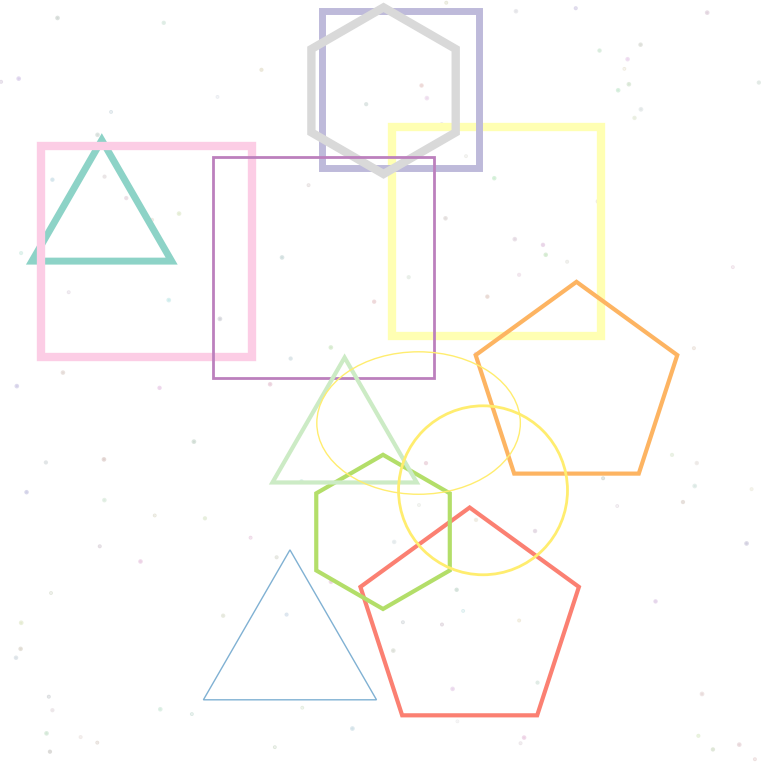[{"shape": "triangle", "thickness": 2.5, "radius": 0.52, "center": [0.132, 0.713]}, {"shape": "square", "thickness": 3, "radius": 0.68, "center": [0.645, 0.7]}, {"shape": "square", "thickness": 2.5, "radius": 0.51, "center": [0.52, 0.884]}, {"shape": "pentagon", "thickness": 1.5, "radius": 0.75, "center": [0.61, 0.192]}, {"shape": "triangle", "thickness": 0.5, "radius": 0.65, "center": [0.377, 0.156]}, {"shape": "pentagon", "thickness": 1.5, "radius": 0.69, "center": [0.749, 0.496]}, {"shape": "hexagon", "thickness": 1.5, "radius": 0.5, "center": [0.497, 0.309]}, {"shape": "square", "thickness": 3, "radius": 0.69, "center": [0.19, 0.673]}, {"shape": "hexagon", "thickness": 3, "radius": 0.54, "center": [0.498, 0.882]}, {"shape": "square", "thickness": 1, "radius": 0.72, "center": [0.42, 0.653]}, {"shape": "triangle", "thickness": 1.5, "radius": 0.54, "center": [0.448, 0.427]}, {"shape": "oval", "thickness": 0.5, "radius": 0.66, "center": [0.544, 0.451]}, {"shape": "circle", "thickness": 1, "radius": 0.55, "center": [0.627, 0.363]}]